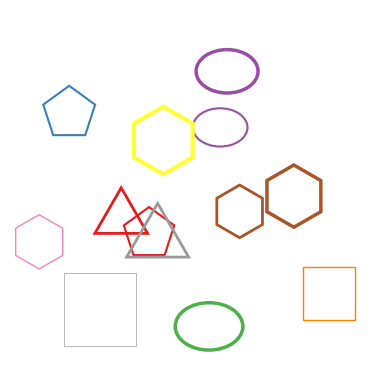[{"shape": "pentagon", "thickness": 1.5, "radius": 0.34, "center": [0.387, 0.393]}, {"shape": "triangle", "thickness": 2, "radius": 0.39, "center": [0.315, 0.433]}, {"shape": "pentagon", "thickness": 1.5, "radius": 0.35, "center": [0.18, 0.706]}, {"shape": "oval", "thickness": 2.5, "radius": 0.44, "center": [0.543, 0.152]}, {"shape": "oval", "thickness": 2.5, "radius": 0.4, "center": [0.59, 0.815]}, {"shape": "oval", "thickness": 1.5, "radius": 0.35, "center": [0.572, 0.669]}, {"shape": "square", "thickness": 1, "radius": 0.34, "center": [0.855, 0.237]}, {"shape": "hexagon", "thickness": 3, "radius": 0.44, "center": [0.424, 0.635]}, {"shape": "hexagon", "thickness": 2.5, "radius": 0.4, "center": [0.763, 0.491]}, {"shape": "hexagon", "thickness": 2, "radius": 0.34, "center": [0.622, 0.451]}, {"shape": "hexagon", "thickness": 1, "radius": 0.35, "center": [0.102, 0.372]}, {"shape": "square", "thickness": 0.5, "radius": 0.47, "center": [0.259, 0.197]}, {"shape": "triangle", "thickness": 2, "radius": 0.46, "center": [0.41, 0.379]}]